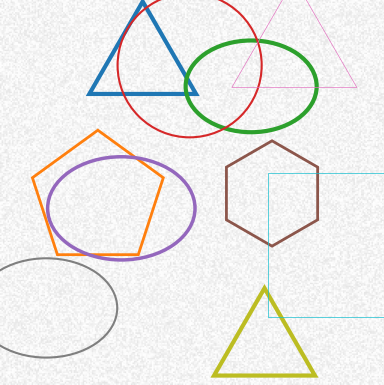[{"shape": "triangle", "thickness": 3, "radius": 0.8, "center": [0.371, 0.836]}, {"shape": "pentagon", "thickness": 2, "radius": 0.89, "center": [0.254, 0.483]}, {"shape": "oval", "thickness": 3, "radius": 0.85, "center": [0.652, 0.776]}, {"shape": "circle", "thickness": 1.5, "radius": 0.94, "center": [0.493, 0.83]}, {"shape": "oval", "thickness": 2.5, "radius": 0.96, "center": [0.315, 0.459]}, {"shape": "hexagon", "thickness": 2, "radius": 0.68, "center": [0.707, 0.497]}, {"shape": "triangle", "thickness": 0.5, "radius": 0.94, "center": [0.765, 0.866]}, {"shape": "oval", "thickness": 1.5, "radius": 0.92, "center": [0.12, 0.2]}, {"shape": "triangle", "thickness": 3, "radius": 0.76, "center": [0.687, 0.1]}, {"shape": "square", "thickness": 0.5, "radius": 0.94, "center": [0.883, 0.363]}]